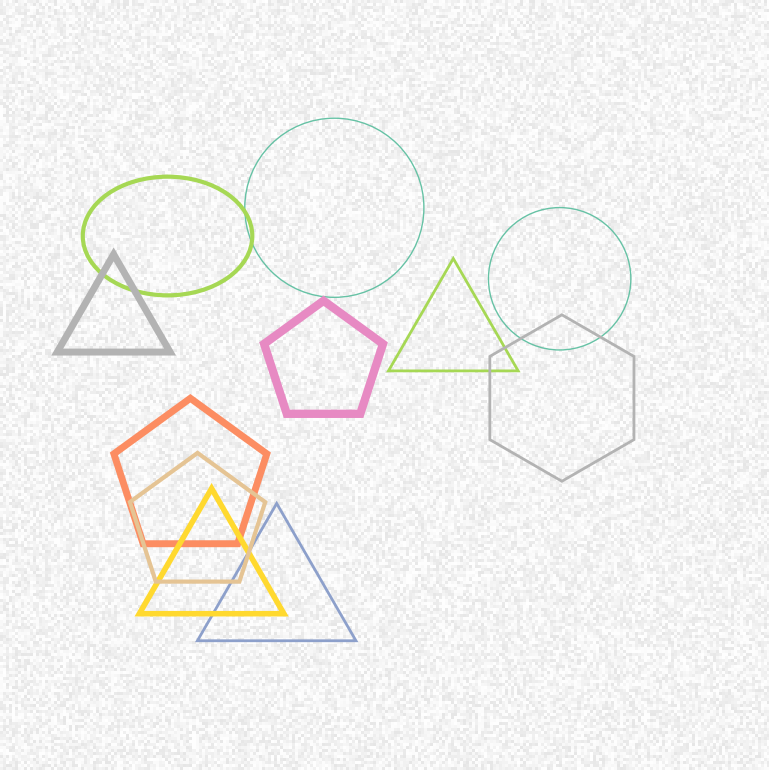[{"shape": "circle", "thickness": 0.5, "radius": 0.46, "center": [0.727, 0.638]}, {"shape": "circle", "thickness": 0.5, "radius": 0.58, "center": [0.434, 0.73]}, {"shape": "pentagon", "thickness": 2.5, "radius": 0.52, "center": [0.247, 0.378]}, {"shape": "triangle", "thickness": 1, "radius": 0.59, "center": [0.359, 0.227]}, {"shape": "pentagon", "thickness": 3, "radius": 0.41, "center": [0.42, 0.528]}, {"shape": "oval", "thickness": 1.5, "radius": 0.55, "center": [0.218, 0.693]}, {"shape": "triangle", "thickness": 1, "radius": 0.49, "center": [0.589, 0.567]}, {"shape": "triangle", "thickness": 2, "radius": 0.54, "center": [0.275, 0.257]}, {"shape": "pentagon", "thickness": 1.5, "radius": 0.46, "center": [0.257, 0.319]}, {"shape": "hexagon", "thickness": 1, "radius": 0.54, "center": [0.73, 0.483]}, {"shape": "triangle", "thickness": 2.5, "radius": 0.42, "center": [0.148, 0.585]}]